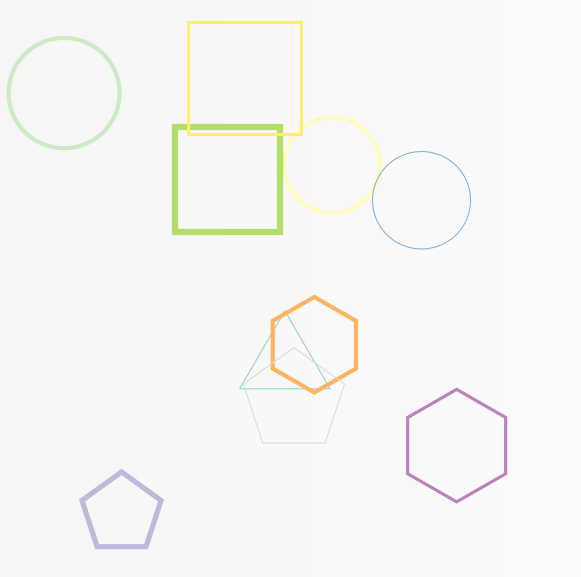[{"shape": "triangle", "thickness": 0.5, "radius": 0.45, "center": [0.49, 0.371]}, {"shape": "circle", "thickness": 1.5, "radius": 0.41, "center": [0.571, 0.713]}, {"shape": "pentagon", "thickness": 2.5, "radius": 0.36, "center": [0.209, 0.11]}, {"shape": "circle", "thickness": 0.5, "radius": 0.42, "center": [0.725, 0.652]}, {"shape": "hexagon", "thickness": 2, "radius": 0.41, "center": [0.541, 0.402]}, {"shape": "square", "thickness": 3, "radius": 0.45, "center": [0.392, 0.688]}, {"shape": "pentagon", "thickness": 0.5, "radius": 0.46, "center": [0.506, 0.306]}, {"shape": "hexagon", "thickness": 1.5, "radius": 0.49, "center": [0.786, 0.228]}, {"shape": "circle", "thickness": 2, "radius": 0.48, "center": [0.11, 0.838]}, {"shape": "square", "thickness": 1.5, "radius": 0.48, "center": [0.42, 0.863]}]